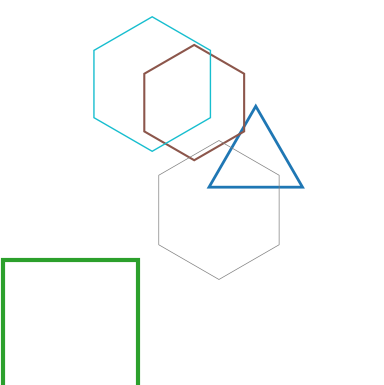[{"shape": "triangle", "thickness": 2, "radius": 0.7, "center": [0.664, 0.584]}, {"shape": "square", "thickness": 3, "radius": 0.87, "center": [0.184, 0.149]}, {"shape": "hexagon", "thickness": 1.5, "radius": 0.75, "center": [0.504, 0.734]}, {"shape": "hexagon", "thickness": 0.5, "radius": 0.9, "center": [0.569, 0.455]}, {"shape": "hexagon", "thickness": 1, "radius": 0.87, "center": [0.395, 0.782]}]